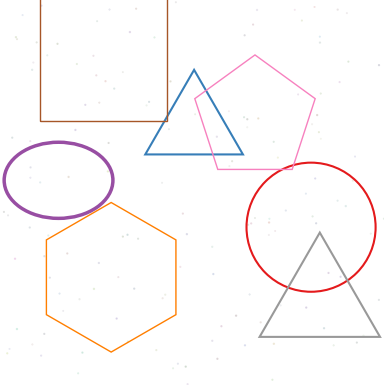[{"shape": "circle", "thickness": 1.5, "radius": 0.84, "center": [0.808, 0.41]}, {"shape": "triangle", "thickness": 1.5, "radius": 0.73, "center": [0.504, 0.672]}, {"shape": "oval", "thickness": 2.5, "radius": 0.71, "center": [0.152, 0.532]}, {"shape": "hexagon", "thickness": 1, "radius": 0.97, "center": [0.289, 0.28]}, {"shape": "square", "thickness": 1, "radius": 0.83, "center": [0.269, 0.852]}, {"shape": "pentagon", "thickness": 1, "radius": 0.82, "center": [0.662, 0.693]}, {"shape": "triangle", "thickness": 1.5, "radius": 0.9, "center": [0.831, 0.215]}]